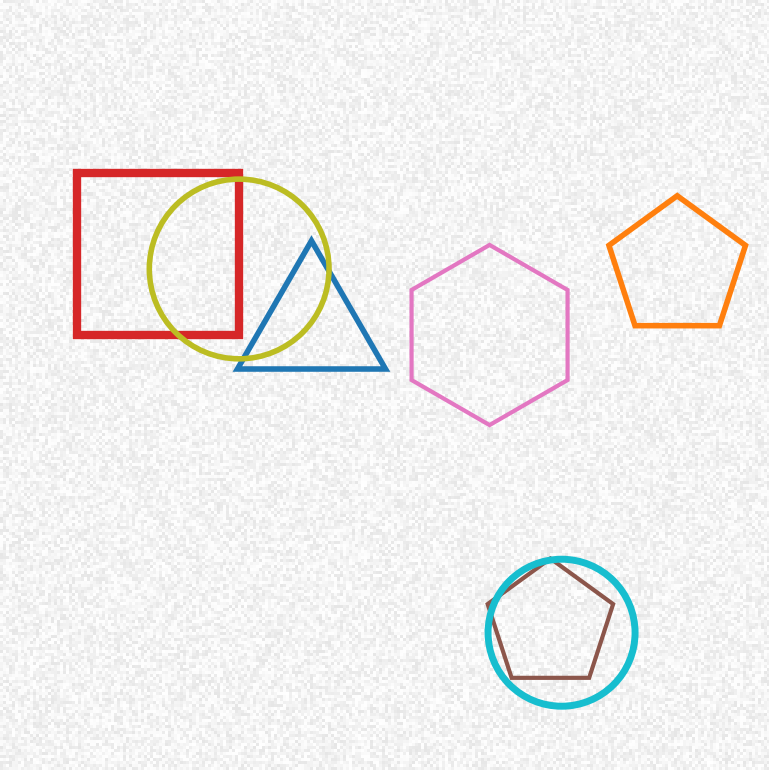[{"shape": "triangle", "thickness": 2, "radius": 0.56, "center": [0.405, 0.576]}, {"shape": "pentagon", "thickness": 2, "radius": 0.47, "center": [0.879, 0.652]}, {"shape": "square", "thickness": 3, "radius": 0.52, "center": [0.205, 0.67]}, {"shape": "pentagon", "thickness": 1.5, "radius": 0.43, "center": [0.715, 0.189]}, {"shape": "hexagon", "thickness": 1.5, "radius": 0.58, "center": [0.636, 0.565]}, {"shape": "circle", "thickness": 2, "radius": 0.58, "center": [0.311, 0.651]}, {"shape": "circle", "thickness": 2.5, "radius": 0.48, "center": [0.729, 0.178]}]